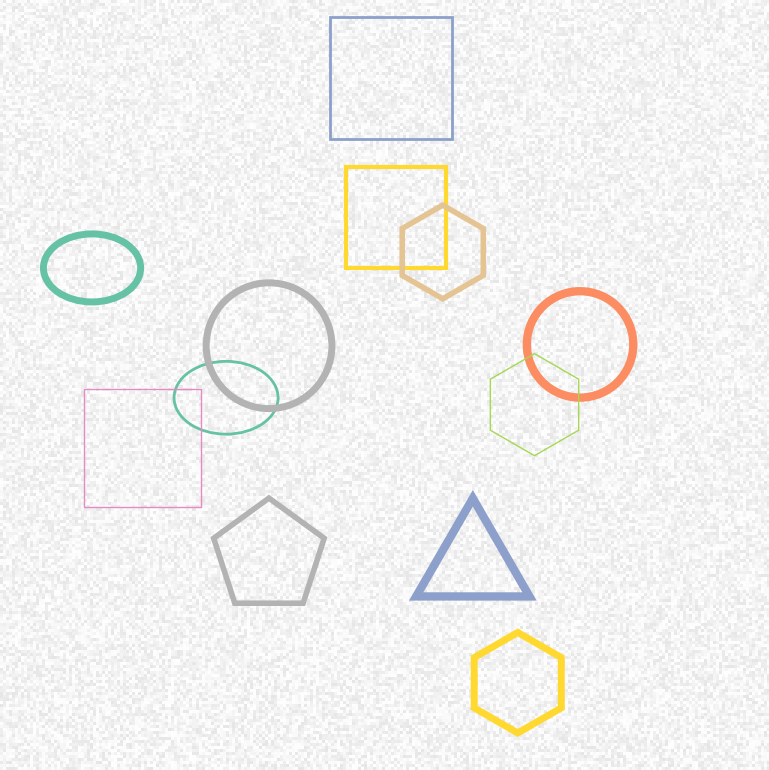[{"shape": "oval", "thickness": 2.5, "radius": 0.32, "center": [0.12, 0.652]}, {"shape": "oval", "thickness": 1, "radius": 0.34, "center": [0.294, 0.483]}, {"shape": "circle", "thickness": 3, "radius": 0.35, "center": [0.753, 0.553]}, {"shape": "square", "thickness": 1, "radius": 0.4, "center": [0.507, 0.899]}, {"shape": "triangle", "thickness": 3, "radius": 0.42, "center": [0.614, 0.268]}, {"shape": "square", "thickness": 0.5, "radius": 0.38, "center": [0.185, 0.418]}, {"shape": "hexagon", "thickness": 0.5, "radius": 0.33, "center": [0.694, 0.474]}, {"shape": "hexagon", "thickness": 2.5, "radius": 0.33, "center": [0.672, 0.113]}, {"shape": "square", "thickness": 1.5, "radius": 0.33, "center": [0.514, 0.717]}, {"shape": "hexagon", "thickness": 2, "radius": 0.3, "center": [0.575, 0.673]}, {"shape": "pentagon", "thickness": 2, "radius": 0.38, "center": [0.349, 0.278]}, {"shape": "circle", "thickness": 2.5, "radius": 0.41, "center": [0.349, 0.551]}]